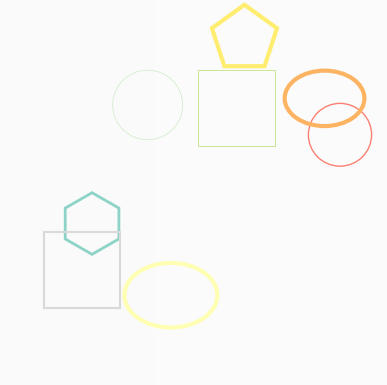[{"shape": "hexagon", "thickness": 2, "radius": 0.4, "center": [0.238, 0.419]}, {"shape": "oval", "thickness": 3, "radius": 0.6, "center": [0.441, 0.233]}, {"shape": "circle", "thickness": 1, "radius": 0.41, "center": [0.877, 0.65]}, {"shape": "oval", "thickness": 3, "radius": 0.51, "center": [0.837, 0.745]}, {"shape": "square", "thickness": 0.5, "radius": 0.49, "center": [0.61, 0.72]}, {"shape": "square", "thickness": 1.5, "radius": 0.49, "center": [0.212, 0.299]}, {"shape": "circle", "thickness": 0.5, "radius": 0.45, "center": [0.381, 0.727]}, {"shape": "pentagon", "thickness": 3, "radius": 0.44, "center": [0.631, 0.899]}]